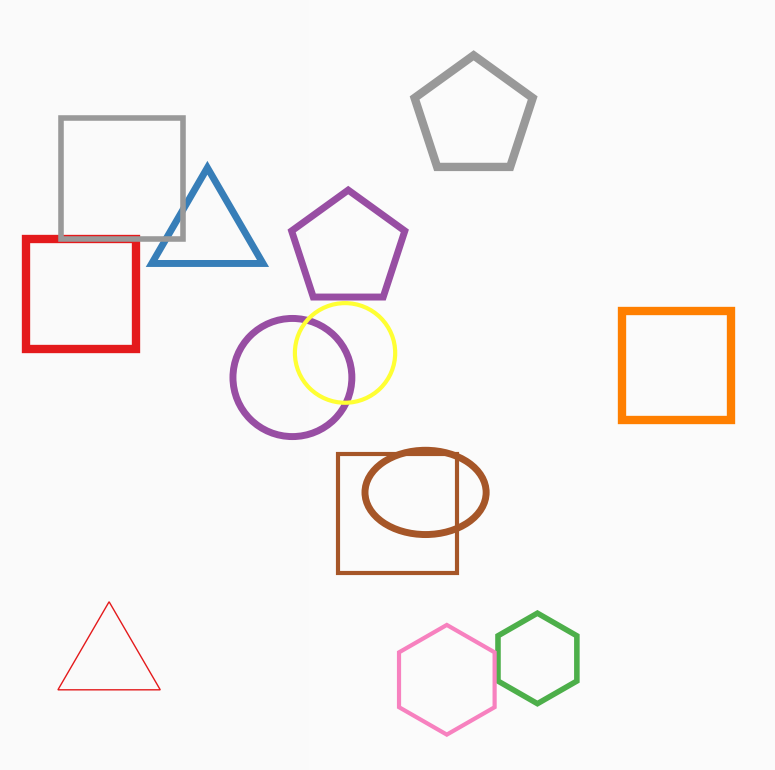[{"shape": "square", "thickness": 3, "radius": 0.36, "center": [0.105, 0.618]}, {"shape": "triangle", "thickness": 0.5, "radius": 0.38, "center": [0.141, 0.142]}, {"shape": "triangle", "thickness": 2.5, "radius": 0.41, "center": [0.268, 0.699]}, {"shape": "hexagon", "thickness": 2, "radius": 0.29, "center": [0.693, 0.145]}, {"shape": "circle", "thickness": 2.5, "radius": 0.38, "center": [0.377, 0.51]}, {"shape": "pentagon", "thickness": 2.5, "radius": 0.38, "center": [0.449, 0.676]}, {"shape": "square", "thickness": 3, "radius": 0.35, "center": [0.873, 0.525]}, {"shape": "circle", "thickness": 1.5, "radius": 0.32, "center": [0.445, 0.542]}, {"shape": "square", "thickness": 1.5, "radius": 0.39, "center": [0.513, 0.333]}, {"shape": "oval", "thickness": 2.5, "radius": 0.39, "center": [0.549, 0.36]}, {"shape": "hexagon", "thickness": 1.5, "radius": 0.36, "center": [0.577, 0.117]}, {"shape": "pentagon", "thickness": 3, "radius": 0.4, "center": [0.611, 0.848]}, {"shape": "square", "thickness": 2, "radius": 0.39, "center": [0.157, 0.768]}]